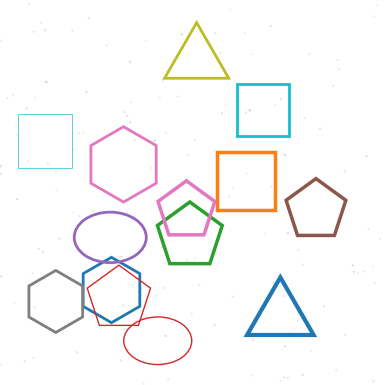[{"shape": "triangle", "thickness": 3, "radius": 0.5, "center": [0.728, 0.18]}, {"shape": "hexagon", "thickness": 2, "radius": 0.42, "center": [0.29, 0.247]}, {"shape": "square", "thickness": 2.5, "radius": 0.38, "center": [0.639, 0.53]}, {"shape": "pentagon", "thickness": 2.5, "radius": 0.44, "center": [0.493, 0.387]}, {"shape": "pentagon", "thickness": 1, "radius": 0.43, "center": [0.309, 0.225]}, {"shape": "oval", "thickness": 1, "radius": 0.44, "center": [0.41, 0.115]}, {"shape": "oval", "thickness": 2, "radius": 0.47, "center": [0.286, 0.383]}, {"shape": "pentagon", "thickness": 2.5, "radius": 0.41, "center": [0.821, 0.454]}, {"shape": "hexagon", "thickness": 2, "radius": 0.49, "center": [0.321, 0.573]}, {"shape": "pentagon", "thickness": 2.5, "radius": 0.39, "center": [0.484, 0.453]}, {"shape": "hexagon", "thickness": 2, "radius": 0.4, "center": [0.145, 0.217]}, {"shape": "triangle", "thickness": 2, "radius": 0.48, "center": [0.511, 0.845]}, {"shape": "square", "thickness": 0.5, "radius": 0.35, "center": [0.117, 0.634]}, {"shape": "square", "thickness": 2, "radius": 0.33, "center": [0.684, 0.714]}]